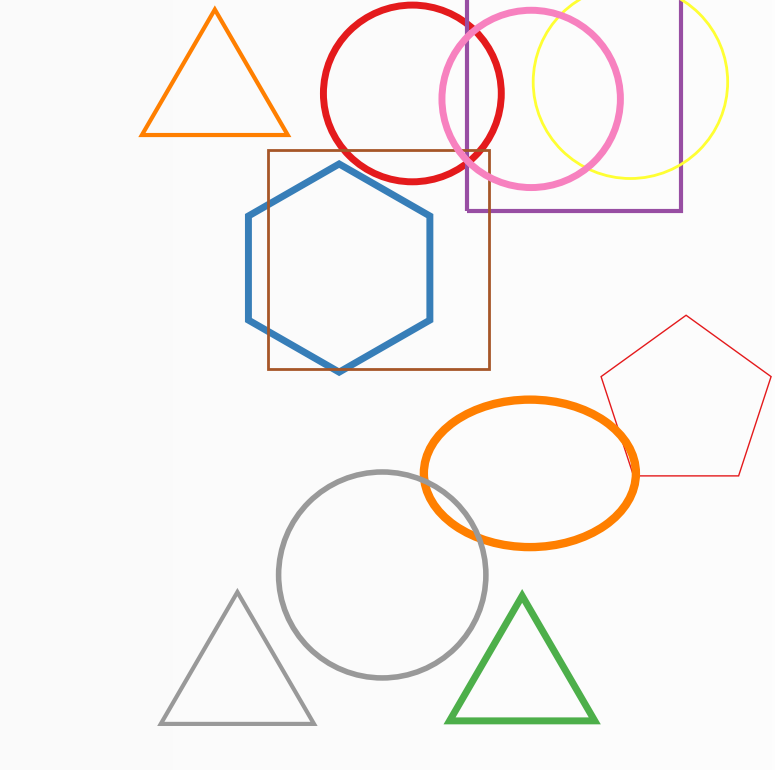[{"shape": "circle", "thickness": 2.5, "radius": 0.57, "center": [0.532, 0.879]}, {"shape": "pentagon", "thickness": 0.5, "radius": 0.58, "center": [0.885, 0.475]}, {"shape": "hexagon", "thickness": 2.5, "radius": 0.68, "center": [0.438, 0.652]}, {"shape": "triangle", "thickness": 2.5, "radius": 0.54, "center": [0.674, 0.118]}, {"shape": "square", "thickness": 1.5, "radius": 0.69, "center": [0.74, 0.864]}, {"shape": "triangle", "thickness": 1.5, "radius": 0.54, "center": [0.277, 0.879]}, {"shape": "oval", "thickness": 3, "radius": 0.68, "center": [0.684, 0.385]}, {"shape": "circle", "thickness": 1, "radius": 0.63, "center": [0.813, 0.894]}, {"shape": "square", "thickness": 1, "radius": 0.71, "center": [0.488, 0.663]}, {"shape": "circle", "thickness": 2.5, "radius": 0.58, "center": [0.685, 0.872]}, {"shape": "triangle", "thickness": 1.5, "radius": 0.57, "center": [0.306, 0.117]}, {"shape": "circle", "thickness": 2, "radius": 0.67, "center": [0.493, 0.253]}]